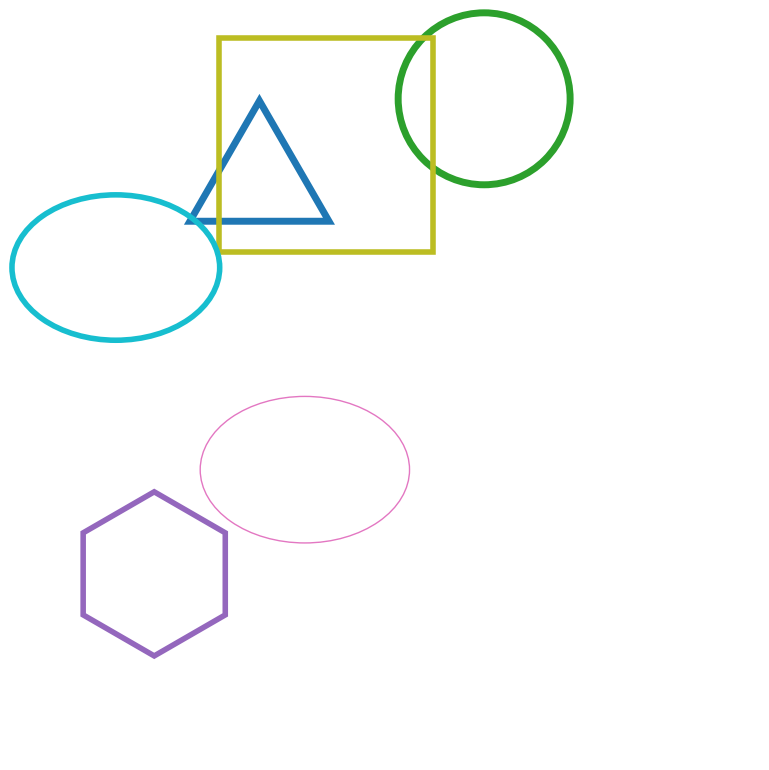[{"shape": "triangle", "thickness": 2.5, "radius": 0.52, "center": [0.337, 0.765]}, {"shape": "circle", "thickness": 2.5, "radius": 0.56, "center": [0.629, 0.872]}, {"shape": "hexagon", "thickness": 2, "radius": 0.53, "center": [0.2, 0.255]}, {"shape": "oval", "thickness": 0.5, "radius": 0.68, "center": [0.396, 0.39]}, {"shape": "square", "thickness": 2, "radius": 0.69, "center": [0.424, 0.812]}, {"shape": "oval", "thickness": 2, "radius": 0.67, "center": [0.15, 0.653]}]